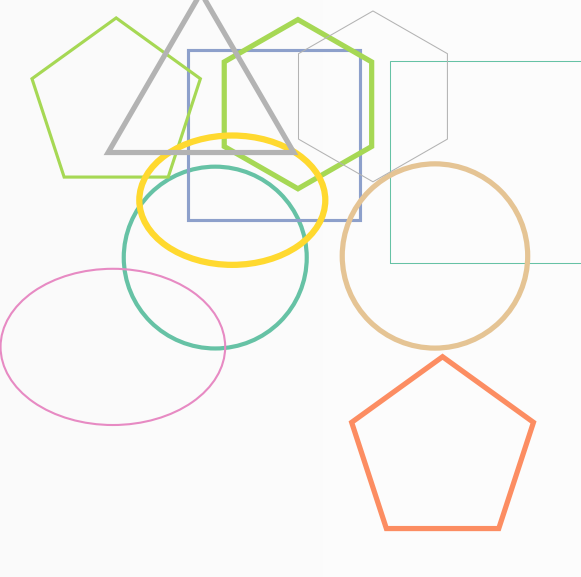[{"shape": "square", "thickness": 0.5, "radius": 0.88, "center": [0.846, 0.719]}, {"shape": "circle", "thickness": 2, "radius": 0.79, "center": [0.37, 0.553]}, {"shape": "pentagon", "thickness": 2.5, "radius": 0.82, "center": [0.761, 0.217]}, {"shape": "square", "thickness": 1.5, "radius": 0.74, "center": [0.471, 0.765]}, {"shape": "oval", "thickness": 1, "radius": 0.97, "center": [0.194, 0.398]}, {"shape": "pentagon", "thickness": 1.5, "radius": 0.76, "center": [0.2, 0.816]}, {"shape": "hexagon", "thickness": 2.5, "radius": 0.73, "center": [0.513, 0.819]}, {"shape": "oval", "thickness": 3, "radius": 0.8, "center": [0.4, 0.652]}, {"shape": "circle", "thickness": 2.5, "radius": 0.8, "center": [0.748, 0.556]}, {"shape": "hexagon", "thickness": 0.5, "radius": 0.74, "center": [0.642, 0.832]}, {"shape": "triangle", "thickness": 2.5, "radius": 0.92, "center": [0.346, 0.827]}]